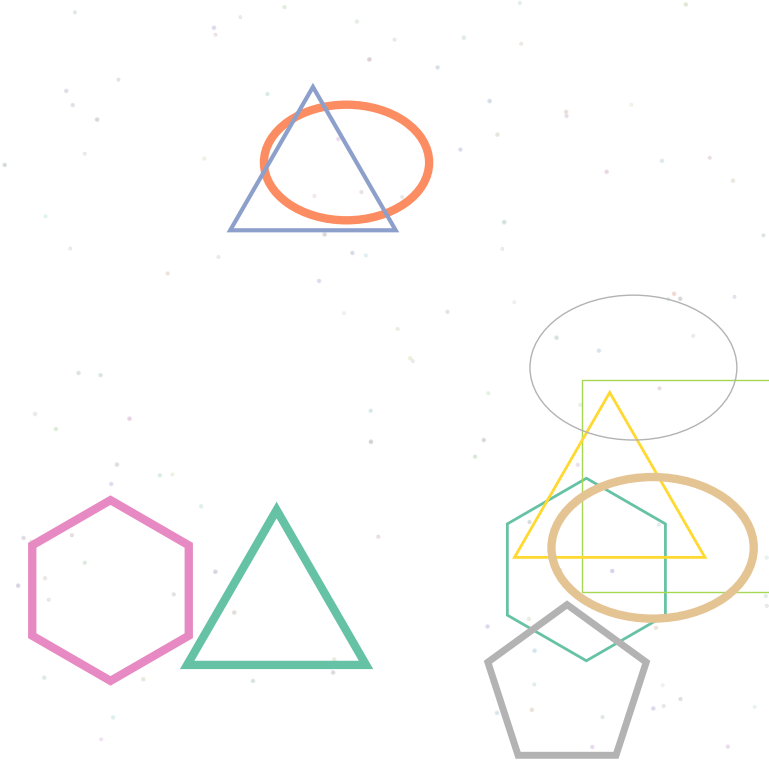[{"shape": "hexagon", "thickness": 1, "radius": 0.59, "center": [0.762, 0.26]}, {"shape": "triangle", "thickness": 3, "radius": 0.67, "center": [0.359, 0.204]}, {"shape": "oval", "thickness": 3, "radius": 0.54, "center": [0.45, 0.789]}, {"shape": "triangle", "thickness": 1.5, "radius": 0.62, "center": [0.406, 0.763]}, {"shape": "hexagon", "thickness": 3, "radius": 0.59, "center": [0.144, 0.233]}, {"shape": "square", "thickness": 0.5, "radius": 0.69, "center": [0.894, 0.369]}, {"shape": "triangle", "thickness": 1, "radius": 0.71, "center": [0.792, 0.348]}, {"shape": "oval", "thickness": 3, "radius": 0.66, "center": [0.848, 0.289]}, {"shape": "pentagon", "thickness": 2.5, "radius": 0.54, "center": [0.736, 0.107]}, {"shape": "oval", "thickness": 0.5, "radius": 0.67, "center": [0.823, 0.523]}]